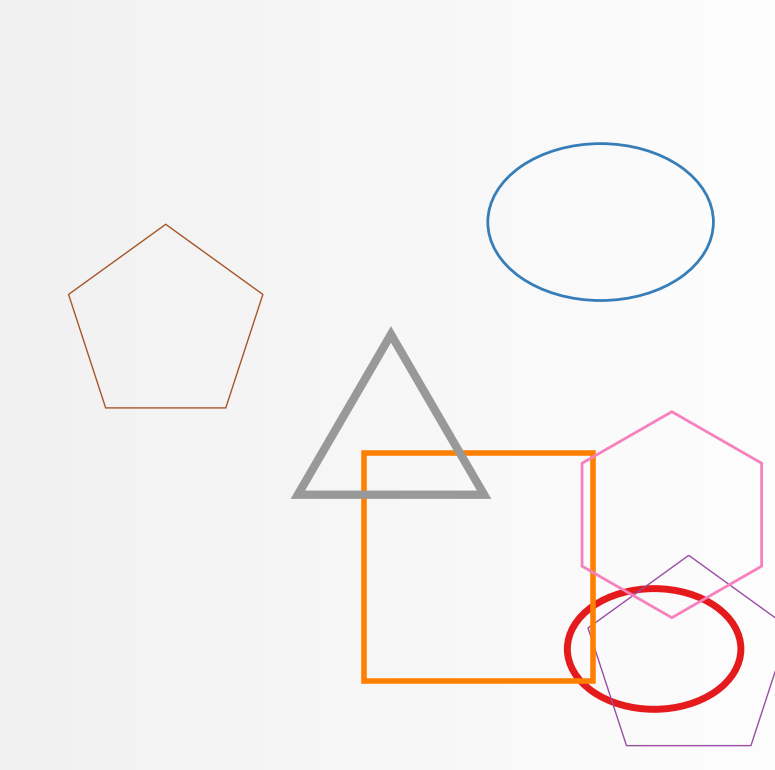[{"shape": "oval", "thickness": 2.5, "radius": 0.56, "center": [0.844, 0.157]}, {"shape": "oval", "thickness": 1, "radius": 0.73, "center": [0.775, 0.712]}, {"shape": "pentagon", "thickness": 0.5, "radius": 0.68, "center": [0.889, 0.142]}, {"shape": "square", "thickness": 2, "radius": 0.74, "center": [0.617, 0.264]}, {"shape": "pentagon", "thickness": 0.5, "radius": 0.66, "center": [0.214, 0.577]}, {"shape": "hexagon", "thickness": 1, "radius": 0.67, "center": [0.867, 0.332]}, {"shape": "triangle", "thickness": 3, "radius": 0.69, "center": [0.504, 0.427]}]